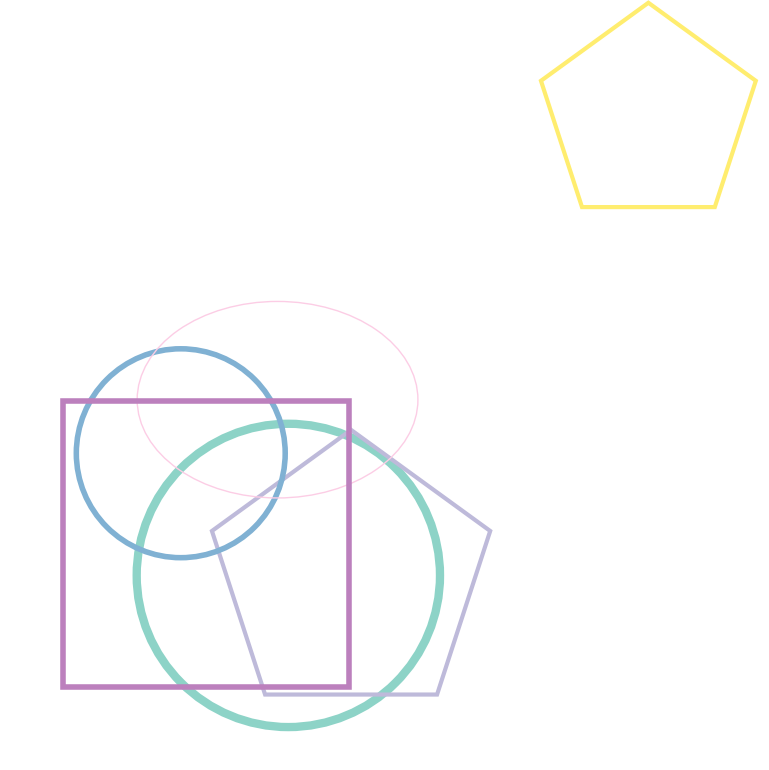[{"shape": "circle", "thickness": 3, "radius": 0.98, "center": [0.374, 0.253]}, {"shape": "pentagon", "thickness": 1.5, "radius": 0.95, "center": [0.456, 0.252]}, {"shape": "circle", "thickness": 2, "radius": 0.68, "center": [0.235, 0.411]}, {"shape": "oval", "thickness": 0.5, "radius": 0.91, "center": [0.36, 0.481]}, {"shape": "square", "thickness": 2, "radius": 0.93, "center": [0.267, 0.293]}, {"shape": "pentagon", "thickness": 1.5, "radius": 0.73, "center": [0.842, 0.85]}]